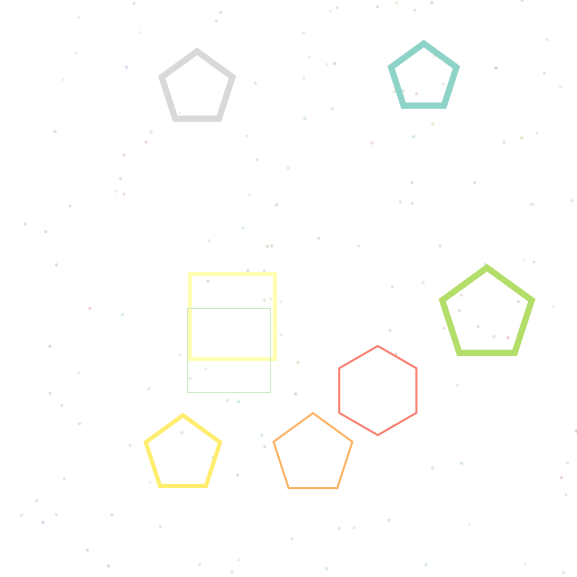[{"shape": "pentagon", "thickness": 3, "radius": 0.3, "center": [0.734, 0.864]}, {"shape": "square", "thickness": 2, "radius": 0.37, "center": [0.403, 0.451]}, {"shape": "hexagon", "thickness": 1, "radius": 0.39, "center": [0.654, 0.323]}, {"shape": "pentagon", "thickness": 1, "radius": 0.36, "center": [0.542, 0.212]}, {"shape": "pentagon", "thickness": 3, "radius": 0.41, "center": [0.843, 0.454]}, {"shape": "pentagon", "thickness": 3, "radius": 0.32, "center": [0.341, 0.846]}, {"shape": "square", "thickness": 0.5, "radius": 0.36, "center": [0.395, 0.393]}, {"shape": "pentagon", "thickness": 2, "radius": 0.34, "center": [0.317, 0.212]}]